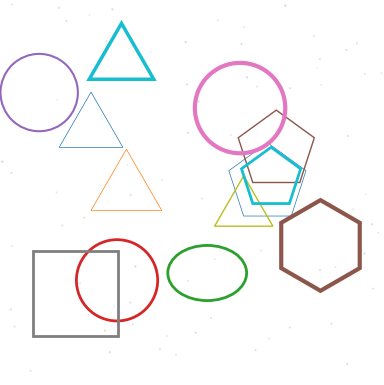[{"shape": "pentagon", "thickness": 0.5, "radius": 0.53, "center": [0.695, 0.524]}, {"shape": "triangle", "thickness": 0.5, "radius": 0.48, "center": [0.236, 0.665]}, {"shape": "triangle", "thickness": 0.5, "radius": 0.53, "center": [0.328, 0.506]}, {"shape": "oval", "thickness": 2, "radius": 0.51, "center": [0.538, 0.291]}, {"shape": "circle", "thickness": 2, "radius": 0.53, "center": [0.304, 0.272]}, {"shape": "circle", "thickness": 1.5, "radius": 0.5, "center": [0.102, 0.76]}, {"shape": "pentagon", "thickness": 1, "radius": 0.52, "center": [0.718, 0.61]}, {"shape": "hexagon", "thickness": 3, "radius": 0.59, "center": [0.832, 0.362]}, {"shape": "circle", "thickness": 3, "radius": 0.59, "center": [0.624, 0.719]}, {"shape": "square", "thickness": 2, "radius": 0.55, "center": [0.195, 0.238]}, {"shape": "triangle", "thickness": 1, "radius": 0.44, "center": [0.633, 0.456]}, {"shape": "triangle", "thickness": 2.5, "radius": 0.48, "center": [0.316, 0.843]}, {"shape": "pentagon", "thickness": 2, "radius": 0.4, "center": [0.704, 0.537]}]